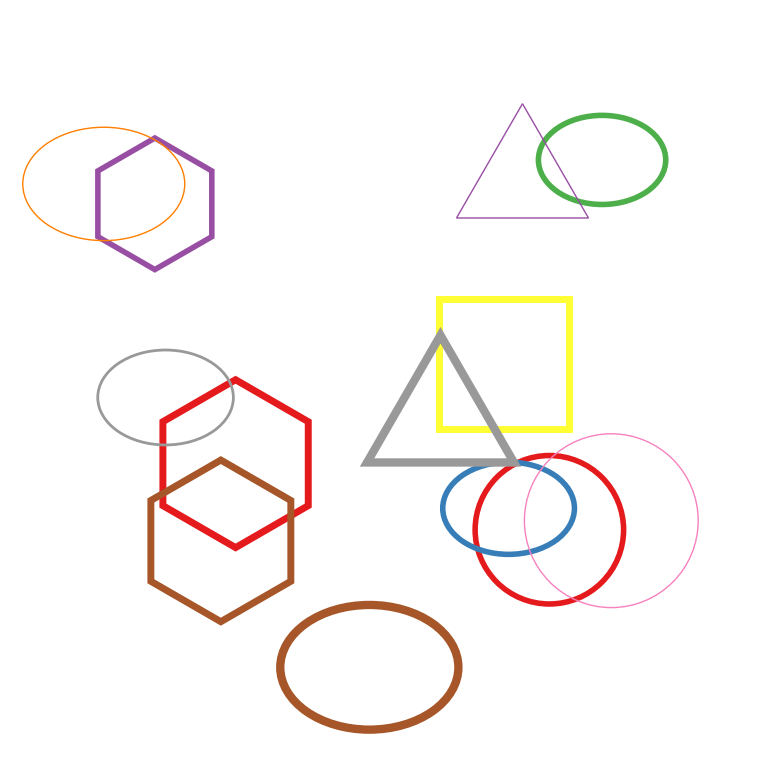[{"shape": "circle", "thickness": 2, "radius": 0.48, "center": [0.713, 0.312]}, {"shape": "hexagon", "thickness": 2.5, "radius": 0.54, "center": [0.306, 0.398]}, {"shape": "oval", "thickness": 2, "radius": 0.43, "center": [0.661, 0.34]}, {"shape": "oval", "thickness": 2, "radius": 0.41, "center": [0.782, 0.792]}, {"shape": "hexagon", "thickness": 2, "radius": 0.43, "center": [0.201, 0.735]}, {"shape": "triangle", "thickness": 0.5, "radius": 0.49, "center": [0.679, 0.766]}, {"shape": "oval", "thickness": 0.5, "radius": 0.53, "center": [0.135, 0.761]}, {"shape": "square", "thickness": 2.5, "radius": 0.42, "center": [0.655, 0.528]}, {"shape": "hexagon", "thickness": 2.5, "radius": 0.52, "center": [0.287, 0.298]}, {"shape": "oval", "thickness": 3, "radius": 0.58, "center": [0.48, 0.133]}, {"shape": "circle", "thickness": 0.5, "radius": 0.56, "center": [0.794, 0.324]}, {"shape": "oval", "thickness": 1, "radius": 0.44, "center": [0.215, 0.484]}, {"shape": "triangle", "thickness": 3, "radius": 0.55, "center": [0.572, 0.454]}]